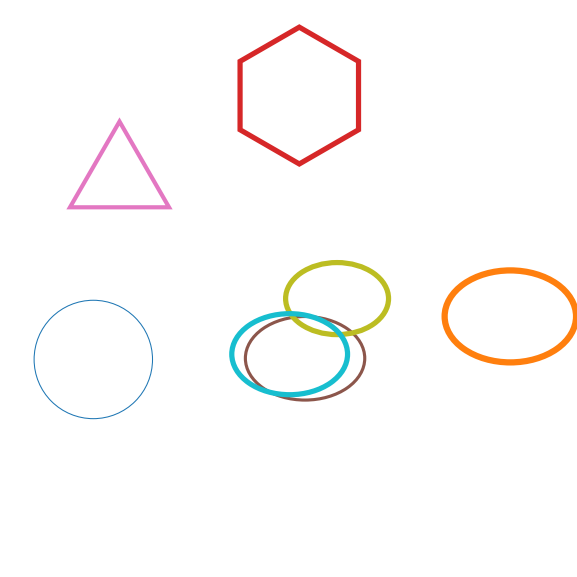[{"shape": "circle", "thickness": 0.5, "radius": 0.51, "center": [0.162, 0.377]}, {"shape": "oval", "thickness": 3, "radius": 0.57, "center": [0.884, 0.451]}, {"shape": "hexagon", "thickness": 2.5, "radius": 0.59, "center": [0.518, 0.834]}, {"shape": "oval", "thickness": 1.5, "radius": 0.52, "center": [0.528, 0.379]}, {"shape": "triangle", "thickness": 2, "radius": 0.5, "center": [0.207, 0.69]}, {"shape": "oval", "thickness": 2.5, "radius": 0.45, "center": [0.584, 0.482]}, {"shape": "oval", "thickness": 2.5, "radius": 0.5, "center": [0.502, 0.386]}]